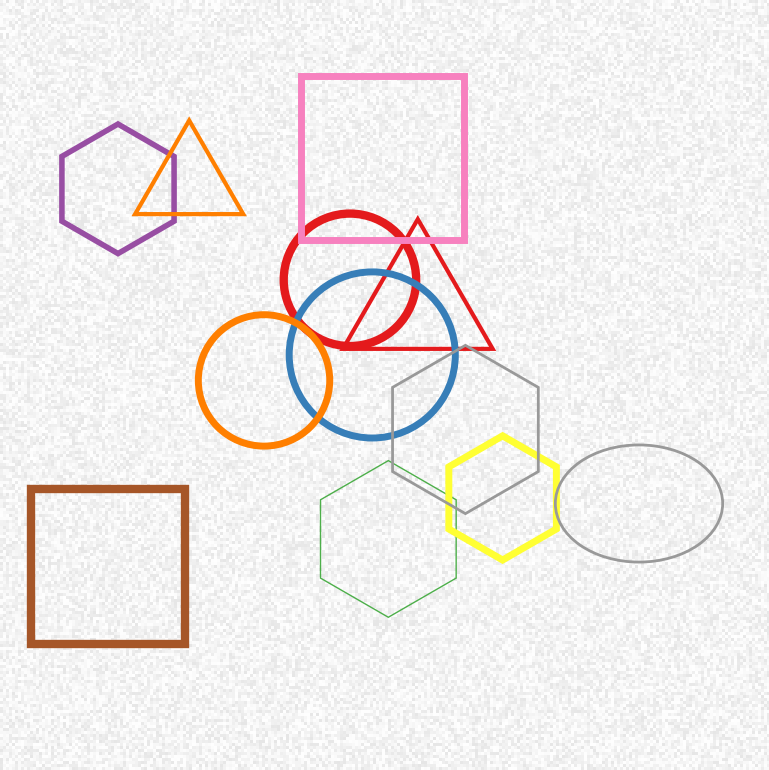[{"shape": "triangle", "thickness": 1.5, "radius": 0.56, "center": [0.543, 0.603]}, {"shape": "circle", "thickness": 3, "radius": 0.43, "center": [0.454, 0.637]}, {"shape": "circle", "thickness": 2.5, "radius": 0.54, "center": [0.483, 0.539]}, {"shape": "hexagon", "thickness": 0.5, "radius": 0.51, "center": [0.504, 0.3]}, {"shape": "hexagon", "thickness": 2, "radius": 0.42, "center": [0.153, 0.755]}, {"shape": "triangle", "thickness": 1.5, "radius": 0.41, "center": [0.246, 0.762]}, {"shape": "circle", "thickness": 2.5, "radius": 0.43, "center": [0.343, 0.506]}, {"shape": "hexagon", "thickness": 2.5, "radius": 0.4, "center": [0.653, 0.353]}, {"shape": "square", "thickness": 3, "radius": 0.5, "center": [0.14, 0.264]}, {"shape": "square", "thickness": 2.5, "radius": 0.53, "center": [0.497, 0.795]}, {"shape": "oval", "thickness": 1, "radius": 0.54, "center": [0.83, 0.346]}, {"shape": "hexagon", "thickness": 1, "radius": 0.55, "center": [0.604, 0.442]}]